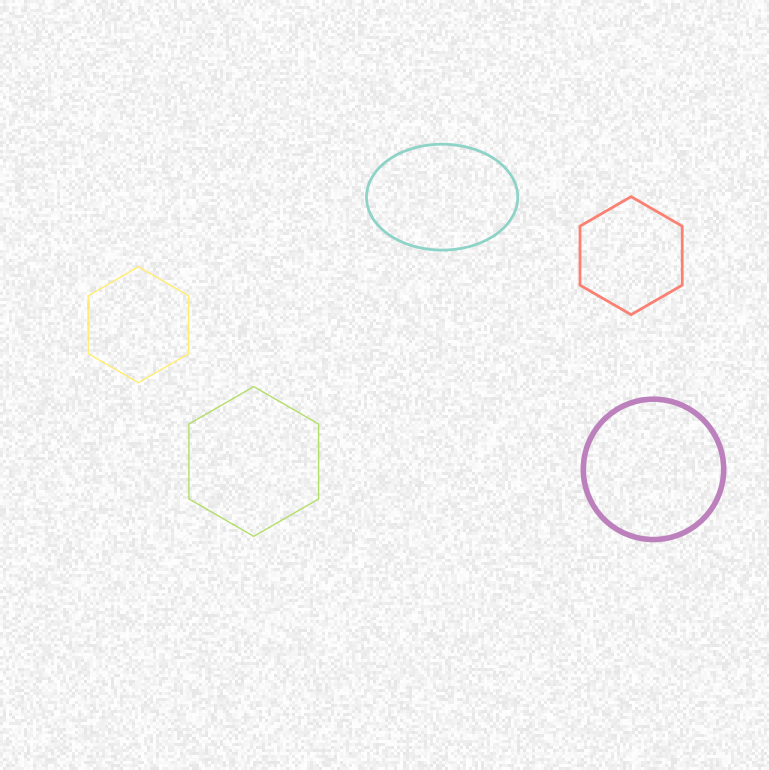[{"shape": "oval", "thickness": 1, "radius": 0.49, "center": [0.574, 0.744]}, {"shape": "hexagon", "thickness": 1, "radius": 0.38, "center": [0.82, 0.668]}, {"shape": "hexagon", "thickness": 0.5, "radius": 0.49, "center": [0.33, 0.401]}, {"shape": "circle", "thickness": 2, "radius": 0.46, "center": [0.849, 0.39]}, {"shape": "hexagon", "thickness": 0.5, "radius": 0.38, "center": [0.18, 0.578]}]